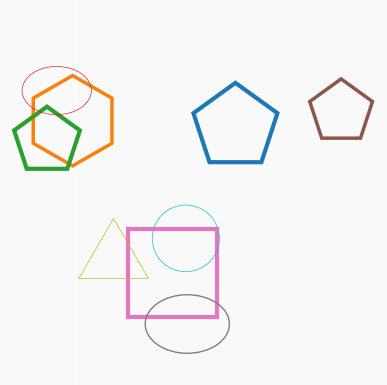[{"shape": "pentagon", "thickness": 3, "radius": 0.57, "center": [0.608, 0.671]}, {"shape": "hexagon", "thickness": 2.5, "radius": 0.59, "center": [0.187, 0.686]}, {"shape": "pentagon", "thickness": 3, "radius": 0.45, "center": [0.121, 0.634]}, {"shape": "oval", "thickness": 0.5, "radius": 0.45, "center": [0.146, 0.765]}, {"shape": "pentagon", "thickness": 2.5, "radius": 0.43, "center": [0.88, 0.71]}, {"shape": "square", "thickness": 3, "radius": 0.57, "center": [0.446, 0.29]}, {"shape": "oval", "thickness": 1, "radius": 0.54, "center": [0.483, 0.158]}, {"shape": "triangle", "thickness": 0.5, "radius": 0.52, "center": [0.293, 0.328]}, {"shape": "circle", "thickness": 0.5, "radius": 0.43, "center": [0.479, 0.381]}]